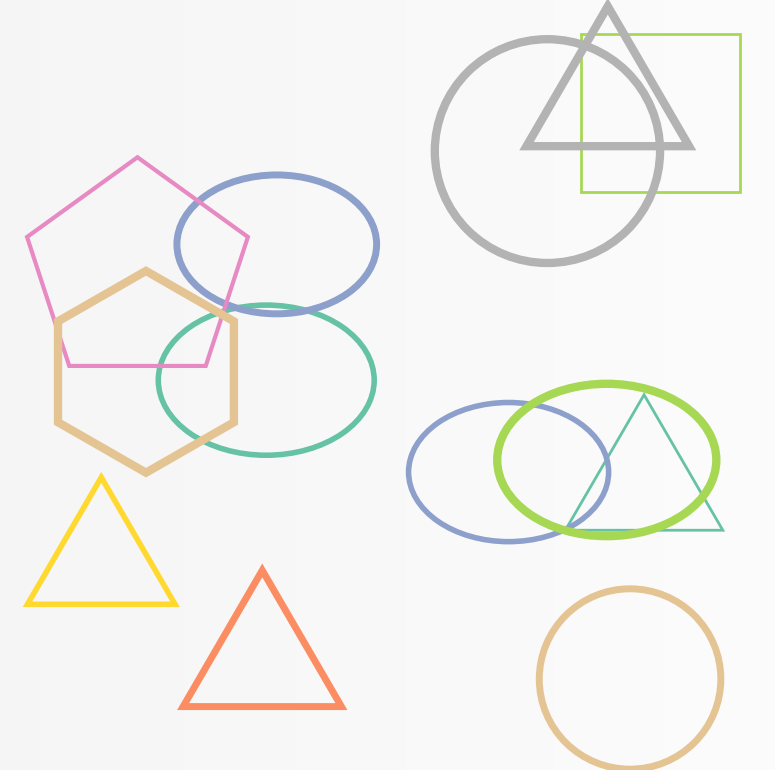[{"shape": "triangle", "thickness": 1, "radius": 0.59, "center": [0.831, 0.37]}, {"shape": "oval", "thickness": 2, "radius": 0.7, "center": [0.344, 0.506]}, {"shape": "triangle", "thickness": 2.5, "radius": 0.59, "center": [0.338, 0.141]}, {"shape": "oval", "thickness": 2.5, "radius": 0.64, "center": [0.357, 0.683]}, {"shape": "oval", "thickness": 2, "radius": 0.65, "center": [0.656, 0.387]}, {"shape": "pentagon", "thickness": 1.5, "radius": 0.75, "center": [0.177, 0.646]}, {"shape": "square", "thickness": 1, "radius": 0.51, "center": [0.852, 0.853]}, {"shape": "oval", "thickness": 3, "radius": 0.71, "center": [0.783, 0.403]}, {"shape": "triangle", "thickness": 2, "radius": 0.55, "center": [0.131, 0.27]}, {"shape": "circle", "thickness": 2.5, "radius": 0.59, "center": [0.813, 0.118]}, {"shape": "hexagon", "thickness": 3, "radius": 0.66, "center": [0.188, 0.517]}, {"shape": "triangle", "thickness": 3, "radius": 0.61, "center": [0.784, 0.871]}, {"shape": "circle", "thickness": 3, "radius": 0.73, "center": [0.706, 0.804]}]